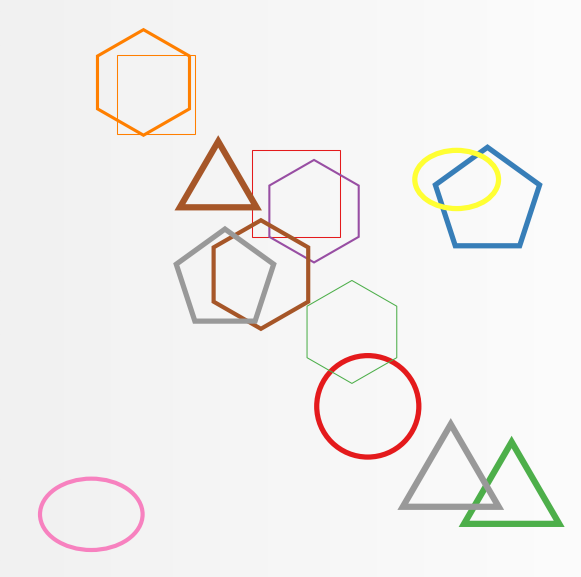[{"shape": "square", "thickness": 0.5, "radius": 0.38, "center": [0.51, 0.664]}, {"shape": "circle", "thickness": 2.5, "radius": 0.44, "center": [0.633, 0.296]}, {"shape": "pentagon", "thickness": 2.5, "radius": 0.47, "center": [0.839, 0.65]}, {"shape": "triangle", "thickness": 3, "radius": 0.47, "center": [0.88, 0.139]}, {"shape": "hexagon", "thickness": 0.5, "radius": 0.45, "center": [0.605, 0.424]}, {"shape": "hexagon", "thickness": 1, "radius": 0.44, "center": [0.54, 0.633]}, {"shape": "square", "thickness": 0.5, "radius": 0.34, "center": [0.269, 0.836]}, {"shape": "hexagon", "thickness": 1.5, "radius": 0.46, "center": [0.247, 0.856]}, {"shape": "oval", "thickness": 2.5, "radius": 0.36, "center": [0.786, 0.688]}, {"shape": "hexagon", "thickness": 2, "radius": 0.47, "center": [0.449, 0.524]}, {"shape": "triangle", "thickness": 3, "radius": 0.38, "center": [0.375, 0.678]}, {"shape": "oval", "thickness": 2, "radius": 0.44, "center": [0.157, 0.109]}, {"shape": "triangle", "thickness": 3, "radius": 0.48, "center": [0.776, 0.169]}, {"shape": "pentagon", "thickness": 2.5, "radius": 0.44, "center": [0.387, 0.514]}]